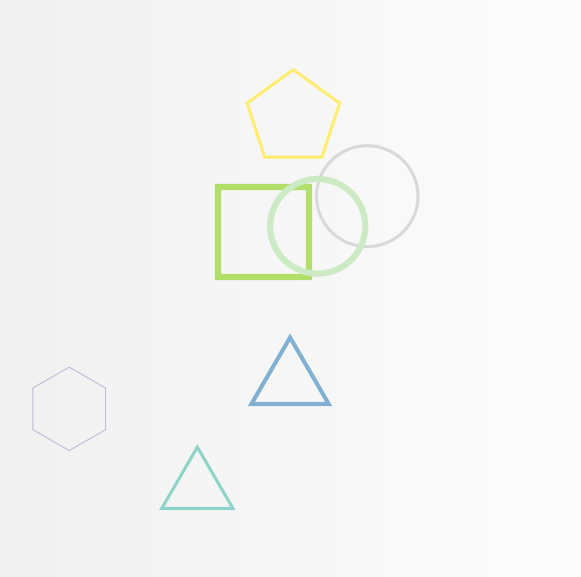[{"shape": "triangle", "thickness": 1.5, "radius": 0.35, "center": [0.34, 0.154]}, {"shape": "hexagon", "thickness": 0.5, "radius": 0.36, "center": [0.119, 0.291]}, {"shape": "triangle", "thickness": 2, "radius": 0.38, "center": [0.499, 0.338]}, {"shape": "square", "thickness": 3, "radius": 0.39, "center": [0.453, 0.597]}, {"shape": "circle", "thickness": 1.5, "radius": 0.44, "center": [0.632, 0.659]}, {"shape": "circle", "thickness": 3, "radius": 0.41, "center": [0.547, 0.607]}, {"shape": "pentagon", "thickness": 1.5, "radius": 0.42, "center": [0.505, 0.795]}]